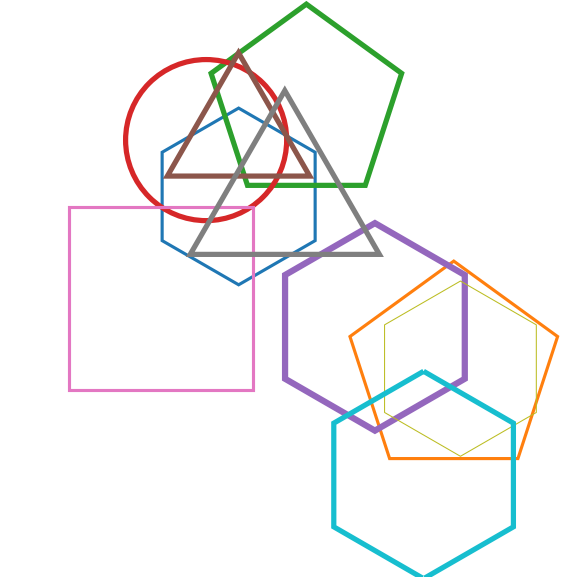[{"shape": "hexagon", "thickness": 1.5, "radius": 0.76, "center": [0.413, 0.659]}, {"shape": "pentagon", "thickness": 1.5, "radius": 0.95, "center": [0.786, 0.358]}, {"shape": "pentagon", "thickness": 2.5, "radius": 0.87, "center": [0.531, 0.819]}, {"shape": "circle", "thickness": 2.5, "radius": 0.7, "center": [0.357, 0.757]}, {"shape": "hexagon", "thickness": 3, "radius": 0.9, "center": [0.649, 0.433]}, {"shape": "triangle", "thickness": 2.5, "radius": 0.71, "center": [0.413, 0.765]}, {"shape": "square", "thickness": 1.5, "radius": 0.8, "center": [0.279, 0.482]}, {"shape": "triangle", "thickness": 2.5, "radius": 0.95, "center": [0.493, 0.653]}, {"shape": "hexagon", "thickness": 0.5, "radius": 0.76, "center": [0.797, 0.361]}, {"shape": "hexagon", "thickness": 2.5, "radius": 0.9, "center": [0.734, 0.177]}]